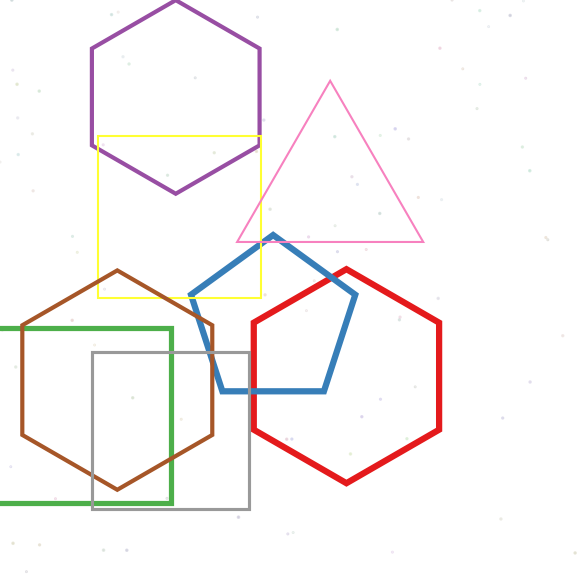[{"shape": "hexagon", "thickness": 3, "radius": 0.93, "center": [0.6, 0.348]}, {"shape": "pentagon", "thickness": 3, "radius": 0.75, "center": [0.473, 0.443]}, {"shape": "square", "thickness": 2.5, "radius": 0.76, "center": [0.145, 0.279]}, {"shape": "hexagon", "thickness": 2, "radius": 0.84, "center": [0.304, 0.831]}, {"shape": "square", "thickness": 1, "radius": 0.7, "center": [0.311, 0.623]}, {"shape": "hexagon", "thickness": 2, "radius": 0.95, "center": [0.203, 0.341]}, {"shape": "triangle", "thickness": 1, "radius": 0.93, "center": [0.572, 0.673]}, {"shape": "square", "thickness": 1.5, "radius": 0.68, "center": [0.296, 0.254]}]